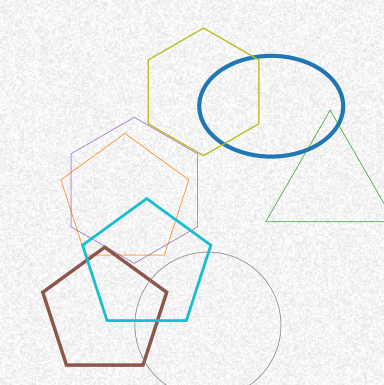[{"shape": "oval", "thickness": 3, "radius": 0.93, "center": [0.704, 0.724]}, {"shape": "pentagon", "thickness": 0.5, "radius": 0.87, "center": [0.324, 0.479]}, {"shape": "triangle", "thickness": 0.5, "radius": 0.97, "center": [0.858, 0.521]}, {"shape": "hexagon", "thickness": 0.5, "radius": 0.95, "center": [0.349, 0.506]}, {"shape": "pentagon", "thickness": 2.5, "radius": 0.85, "center": [0.272, 0.189]}, {"shape": "circle", "thickness": 0.5, "radius": 0.95, "center": [0.54, 0.155]}, {"shape": "hexagon", "thickness": 1, "radius": 0.83, "center": [0.529, 0.761]}, {"shape": "pentagon", "thickness": 2, "radius": 0.88, "center": [0.381, 0.309]}]